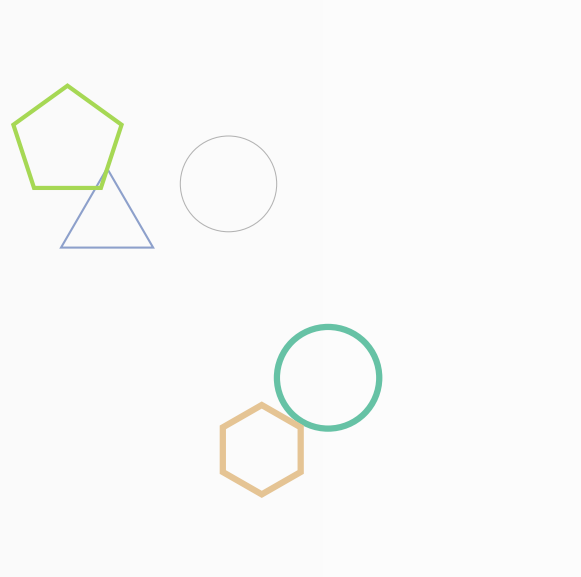[{"shape": "circle", "thickness": 3, "radius": 0.44, "center": [0.564, 0.345]}, {"shape": "triangle", "thickness": 1, "radius": 0.46, "center": [0.184, 0.616]}, {"shape": "pentagon", "thickness": 2, "radius": 0.49, "center": [0.116, 0.753]}, {"shape": "hexagon", "thickness": 3, "radius": 0.39, "center": [0.45, 0.22]}, {"shape": "circle", "thickness": 0.5, "radius": 0.41, "center": [0.393, 0.681]}]